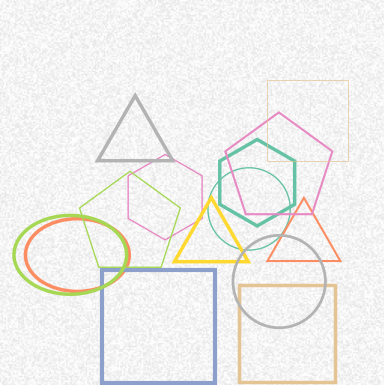[{"shape": "circle", "thickness": 1, "radius": 0.53, "center": [0.647, 0.457]}, {"shape": "hexagon", "thickness": 2.5, "radius": 0.56, "center": [0.668, 0.525]}, {"shape": "oval", "thickness": 2.5, "radius": 0.67, "center": [0.201, 0.338]}, {"shape": "triangle", "thickness": 1.5, "radius": 0.55, "center": [0.789, 0.377]}, {"shape": "square", "thickness": 3, "radius": 0.73, "center": [0.412, 0.152]}, {"shape": "pentagon", "thickness": 1.5, "radius": 0.73, "center": [0.724, 0.562]}, {"shape": "hexagon", "thickness": 1, "radius": 0.55, "center": [0.429, 0.488]}, {"shape": "oval", "thickness": 2.5, "radius": 0.73, "center": [0.183, 0.338]}, {"shape": "pentagon", "thickness": 1, "radius": 0.69, "center": [0.337, 0.417]}, {"shape": "triangle", "thickness": 2.5, "radius": 0.55, "center": [0.549, 0.376]}, {"shape": "square", "thickness": 0.5, "radius": 0.53, "center": [0.799, 0.688]}, {"shape": "square", "thickness": 2.5, "radius": 0.63, "center": [0.745, 0.133]}, {"shape": "triangle", "thickness": 2.5, "radius": 0.56, "center": [0.351, 0.639]}, {"shape": "circle", "thickness": 2, "radius": 0.6, "center": [0.725, 0.269]}]